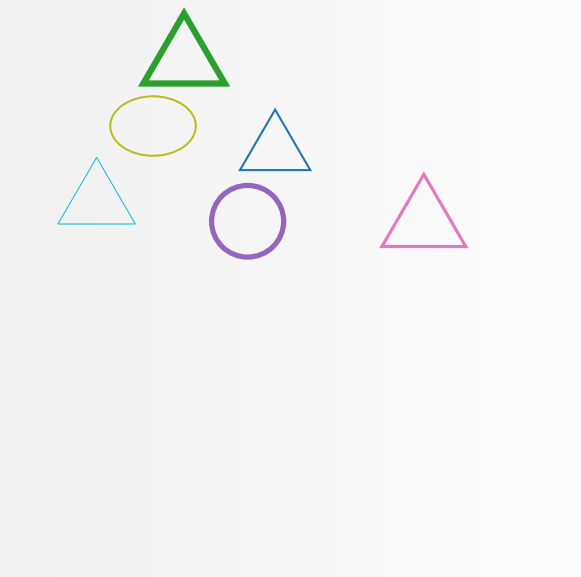[{"shape": "triangle", "thickness": 1, "radius": 0.35, "center": [0.473, 0.74]}, {"shape": "triangle", "thickness": 3, "radius": 0.4, "center": [0.317, 0.895]}, {"shape": "circle", "thickness": 2.5, "radius": 0.31, "center": [0.426, 0.616]}, {"shape": "triangle", "thickness": 1.5, "radius": 0.42, "center": [0.729, 0.614]}, {"shape": "oval", "thickness": 1, "radius": 0.37, "center": [0.263, 0.781]}, {"shape": "triangle", "thickness": 0.5, "radius": 0.38, "center": [0.166, 0.65]}]